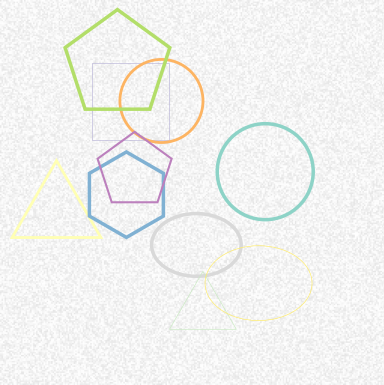[{"shape": "circle", "thickness": 2.5, "radius": 0.62, "center": [0.689, 0.554]}, {"shape": "triangle", "thickness": 2, "radius": 0.67, "center": [0.147, 0.45]}, {"shape": "square", "thickness": 0.5, "radius": 0.5, "center": [0.34, 0.737]}, {"shape": "hexagon", "thickness": 2.5, "radius": 0.55, "center": [0.328, 0.494]}, {"shape": "circle", "thickness": 2, "radius": 0.54, "center": [0.419, 0.738]}, {"shape": "pentagon", "thickness": 2.5, "radius": 0.71, "center": [0.305, 0.832]}, {"shape": "oval", "thickness": 2.5, "radius": 0.58, "center": [0.51, 0.364]}, {"shape": "pentagon", "thickness": 1.5, "radius": 0.51, "center": [0.35, 0.556]}, {"shape": "triangle", "thickness": 0.5, "radius": 0.5, "center": [0.527, 0.195]}, {"shape": "oval", "thickness": 0.5, "radius": 0.69, "center": [0.672, 0.265]}]